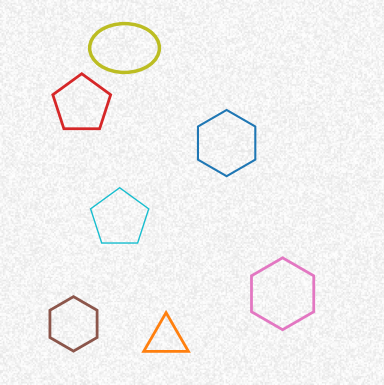[{"shape": "hexagon", "thickness": 1.5, "radius": 0.43, "center": [0.589, 0.628]}, {"shape": "triangle", "thickness": 2, "radius": 0.34, "center": [0.431, 0.121]}, {"shape": "pentagon", "thickness": 2, "radius": 0.39, "center": [0.212, 0.73]}, {"shape": "hexagon", "thickness": 2, "radius": 0.35, "center": [0.191, 0.159]}, {"shape": "hexagon", "thickness": 2, "radius": 0.47, "center": [0.734, 0.237]}, {"shape": "oval", "thickness": 2.5, "radius": 0.45, "center": [0.323, 0.875]}, {"shape": "pentagon", "thickness": 1, "radius": 0.4, "center": [0.311, 0.433]}]